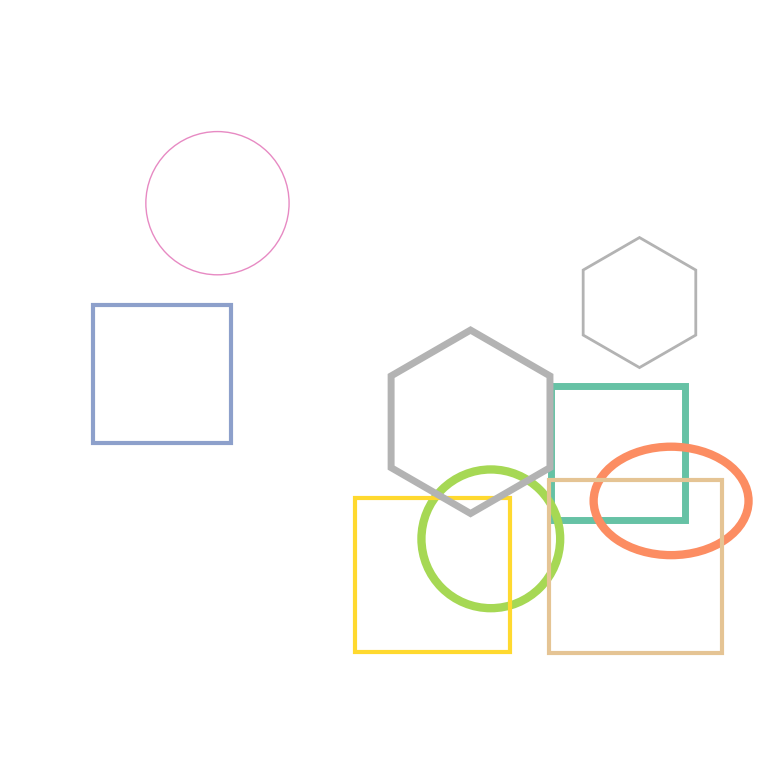[{"shape": "square", "thickness": 2.5, "radius": 0.43, "center": [0.802, 0.412]}, {"shape": "oval", "thickness": 3, "radius": 0.5, "center": [0.872, 0.349]}, {"shape": "square", "thickness": 1.5, "radius": 0.45, "center": [0.21, 0.514]}, {"shape": "circle", "thickness": 0.5, "radius": 0.47, "center": [0.282, 0.736]}, {"shape": "circle", "thickness": 3, "radius": 0.45, "center": [0.637, 0.3]}, {"shape": "square", "thickness": 1.5, "radius": 0.5, "center": [0.562, 0.253]}, {"shape": "square", "thickness": 1.5, "radius": 0.56, "center": [0.825, 0.264]}, {"shape": "hexagon", "thickness": 1, "radius": 0.42, "center": [0.83, 0.607]}, {"shape": "hexagon", "thickness": 2.5, "radius": 0.6, "center": [0.611, 0.452]}]